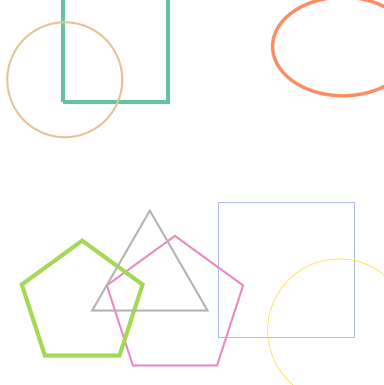[{"shape": "square", "thickness": 3, "radius": 0.68, "center": [0.299, 0.87]}, {"shape": "oval", "thickness": 2.5, "radius": 0.91, "center": [0.891, 0.879]}, {"shape": "square", "thickness": 0.5, "radius": 0.88, "center": [0.743, 0.299]}, {"shape": "pentagon", "thickness": 1.5, "radius": 0.93, "center": [0.454, 0.201]}, {"shape": "pentagon", "thickness": 3, "radius": 0.82, "center": [0.213, 0.21]}, {"shape": "circle", "thickness": 0.5, "radius": 0.93, "center": [0.881, 0.142]}, {"shape": "circle", "thickness": 1.5, "radius": 0.75, "center": [0.168, 0.793]}, {"shape": "triangle", "thickness": 1.5, "radius": 0.87, "center": [0.389, 0.28]}]